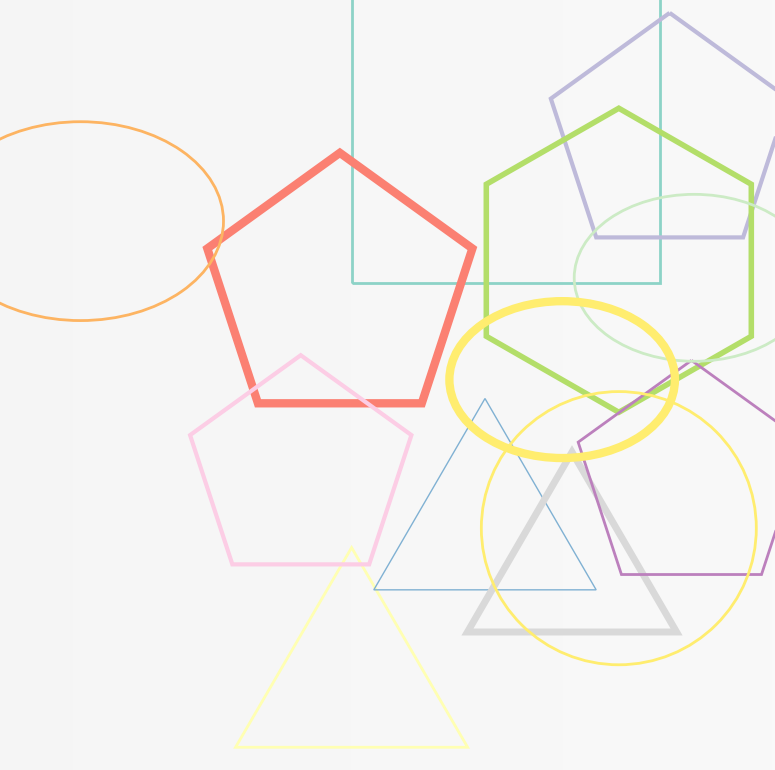[{"shape": "square", "thickness": 1, "radius": 0.99, "center": [0.653, 0.832]}, {"shape": "triangle", "thickness": 1, "radius": 0.86, "center": [0.454, 0.116]}, {"shape": "pentagon", "thickness": 1.5, "radius": 0.81, "center": [0.864, 0.822]}, {"shape": "pentagon", "thickness": 3, "radius": 0.9, "center": [0.439, 0.622]}, {"shape": "triangle", "thickness": 0.5, "radius": 0.83, "center": [0.626, 0.317]}, {"shape": "oval", "thickness": 1, "radius": 0.92, "center": [0.104, 0.713]}, {"shape": "hexagon", "thickness": 2, "radius": 0.99, "center": [0.798, 0.662]}, {"shape": "pentagon", "thickness": 1.5, "radius": 0.75, "center": [0.388, 0.389]}, {"shape": "triangle", "thickness": 2.5, "radius": 0.78, "center": [0.738, 0.257]}, {"shape": "pentagon", "thickness": 1, "radius": 0.77, "center": [0.892, 0.378]}, {"shape": "oval", "thickness": 1, "radius": 0.77, "center": [0.896, 0.639]}, {"shape": "circle", "thickness": 1, "radius": 0.89, "center": [0.798, 0.314]}, {"shape": "oval", "thickness": 3, "radius": 0.73, "center": [0.725, 0.507]}]